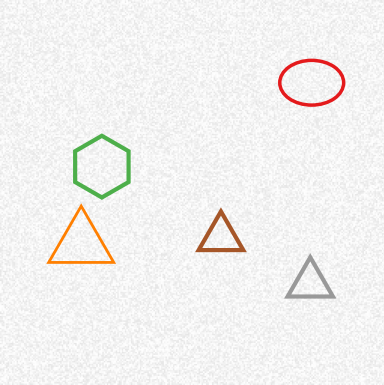[{"shape": "oval", "thickness": 2.5, "radius": 0.41, "center": [0.81, 0.785]}, {"shape": "hexagon", "thickness": 3, "radius": 0.4, "center": [0.265, 0.567]}, {"shape": "triangle", "thickness": 2, "radius": 0.49, "center": [0.211, 0.367]}, {"shape": "triangle", "thickness": 3, "radius": 0.33, "center": [0.574, 0.384]}, {"shape": "triangle", "thickness": 3, "radius": 0.34, "center": [0.806, 0.264]}]